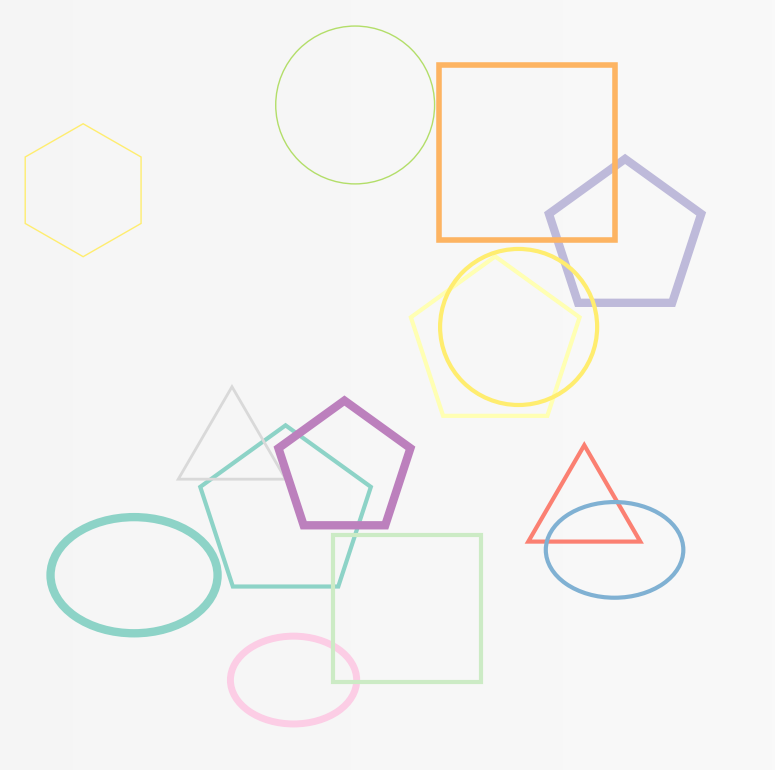[{"shape": "pentagon", "thickness": 1.5, "radius": 0.58, "center": [0.368, 0.332]}, {"shape": "oval", "thickness": 3, "radius": 0.54, "center": [0.173, 0.253]}, {"shape": "pentagon", "thickness": 1.5, "radius": 0.57, "center": [0.639, 0.553]}, {"shape": "pentagon", "thickness": 3, "radius": 0.52, "center": [0.807, 0.69]}, {"shape": "triangle", "thickness": 1.5, "radius": 0.42, "center": [0.754, 0.338]}, {"shape": "oval", "thickness": 1.5, "radius": 0.44, "center": [0.793, 0.286]}, {"shape": "square", "thickness": 2, "radius": 0.57, "center": [0.68, 0.802]}, {"shape": "circle", "thickness": 0.5, "radius": 0.51, "center": [0.458, 0.864]}, {"shape": "oval", "thickness": 2.5, "radius": 0.41, "center": [0.379, 0.117]}, {"shape": "triangle", "thickness": 1, "radius": 0.4, "center": [0.299, 0.418]}, {"shape": "pentagon", "thickness": 3, "radius": 0.45, "center": [0.444, 0.39]}, {"shape": "square", "thickness": 1.5, "radius": 0.48, "center": [0.526, 0.21]}, {"shape": "hexagon", "thickness": 0.5, "radius": 0.43, "center": [0.107, 0.753]}, {"shape": "circle", "thickness": 1.5, "radius": 0.51, "center": [0.669, 0.575]}]